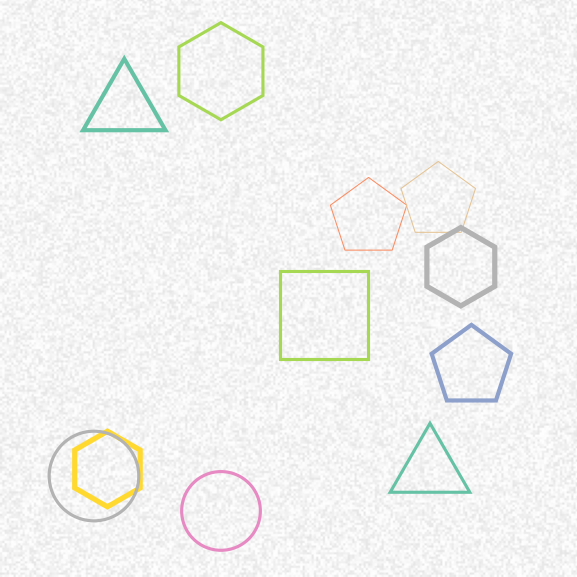[{"shape": "triangle", "thickness": 1.5, "radius": 0.4, "center": [0.745, 0.187]}, {"shape": "triangle", "thickness": 2, "radius": 0.41, "center": [0.215, 0.815]}, {"shape": "pentagon", "thickness": 0.5, "radius": 0.35, "center": [0.638, 0.622]}, {"shape": "pentagon", "thickness": 2, "radius": 0.36, "center": [0.816, 0.364]}, {"shape": "circle", "thickness": 1.5, "radius": 0.34, "center": [0.383, 0.114]}, {"shape": "hexagon", "thickness": 1.5, "radius": 0.42, "center": [0.383, 0.876]}, {"shape": "square", "thickness": 1.5, "radius": 0.38, "center": [0.561, 0.454]}, {"shape": "hexagon", "thickness": 2.5, "radius": 0.33, "center": [0.186, 0.187]}, {"shape": "pentagon", "thickness": 0.5, "radius": 0.34, "center": [0.759, 0.652]}, {"shape": "circle", "thickness": 1.5, "radius": 0.39, "center": [0.163, 0.175]}, {"shape": "hexagon", "thickness": 2.5, "radius": 0.34, "center": [0.798, 0.537]}]